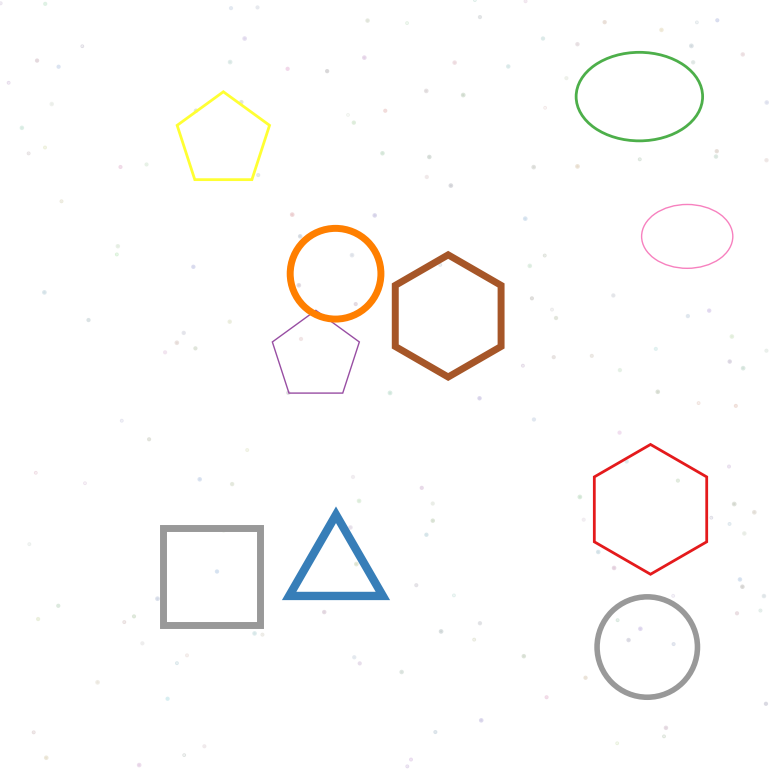[{"shape": "hexagon", "thickness": 1, "radius": 0.42, "center": [0.845, 0.338]}, {"shape": "triangle", "thickness": 3, "radius": 0.35, "center": [0.436, 0.261]}, {"shape": "oval", "thickness": 1, "radius": 0.41, "center": [0.83, 0.875]}, {"shape": "pentagon", "thickness": 0.5, "radius": 0.3, "center": [0.41, 0.538]}, {"shape": "circle", "thickness": 2.5, "radius": 0.29, "center": [0.436, 0.645]}, {"shape": "pentagon", "thickness": 1, "radius": 0.32, "center": [0.29, 0.818]}, {"shape": "hexagon", "thickness": 2.5, "radius": 0.4, "center": [0.582, 0.59]}, {"shape": "oval", "thickness": 0.5, "radius": 0.3, "center": [0.892, 0.693]}, {"shape": "square", "thickness": 2.5, "radius": 0.32, "center": [0.275, 0.251]}, {"shape": "circle", "thickness": 2, "radius": 0.33, "center": [0.841, 0.16]}]